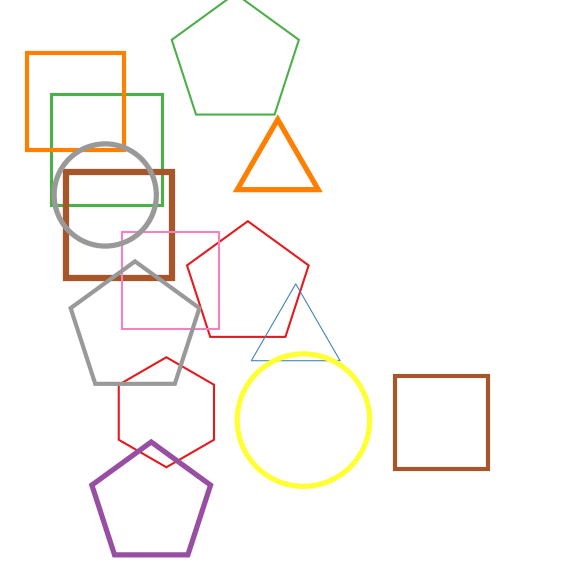[{"shape": "pentagon", "thickness": 1, "radius": 0.55, "center": [0.429, 0.505]}, {"shape": "hexagon", "thickness": 1, "radius": 0.48, "center": [0.288, 0.285]}, {"shape": "triangle", "thickness": 0.5, "radius": 0.44, "center": [0.512, 0.419]}, {"shape": "pentagon", "thickness": 1, "radius": 0.58, "center": [0.407, 0.894]}, {"shape": "square", "thickness": 1.5, "radius": 0.48, "center": [0.185, 0.74]}, {"shape": "pentagon", "thickness": 2.5, "radius": 0.54, "center": [0.262, 0.126]}, {"shape": "triangle", "thickness": 2.5, "radius": 0.41, "center": [0.481, 0.711]}, {"shape": "square", "thickness": 2, "radius": 0.42, "center": [0.131, 0.823]}, {"shape": "circle", "thickness": 2.5, "radius": 0.57, "center": [0.525, 0.272]}, {"shape": "square", "thickness": 2, "radius": 0.4, "center": [0.765, 0.267]}, {"shape": "square", "thickness": 3, "radius": 0.46, "center": [0.206, 0.609]}, {"shape": "square", "thickness": 1, "radius": 0.42, "center": [0.295, 0.513]}, {"shape": "pentagon", "thickness": 2, "radius": 0.59, "center": [0.234, 0.429]}, {"shape": "circle", "thickness": 2.5, "radius": 0.44, "center": [0.182, 0.662]}]